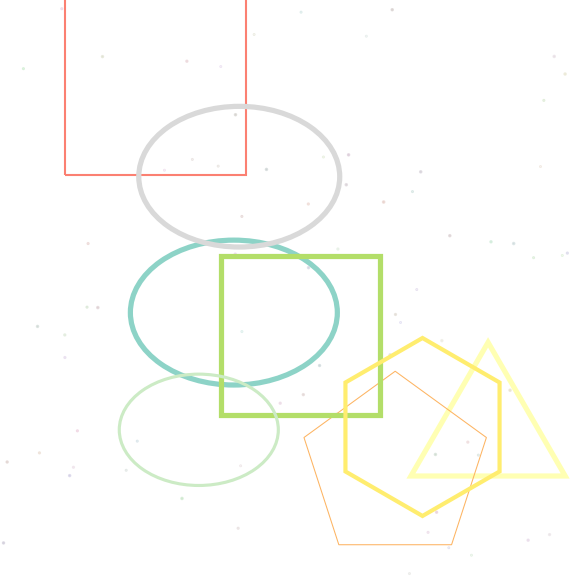[{"shape": "oval", "thickness": 2.5, "radius": 0.9, "center": [0.405, 0.458]}, {"shape": "triangle", "thickness": 2.5, "radius": 0.77, "center": [0.845, 0.252]}, {"shape": "square", "thickness": 1, "radius": 0.78, "center": [0.269, 0.852]}, {"shape": "pentagon", "thickness": 0.5, "radius": 0.83, "center": [0.684, 0.19]}, {"shape": "square", "thickness": 2.5, "radius": 0.69, "center": [0.52, 0.419]}, {"shape": "oval", "thickness": 2.5, "radius": 0.87, "center": [0.414, 0.693]}, {"shape": "oval", "thickness": 1.5, "radius": 0.69, "center": [0.344, 0.255]}, {"shape": "hexagon", "thickness": 2, "radius": 0.77, "center": [0.732, 0.26]}]